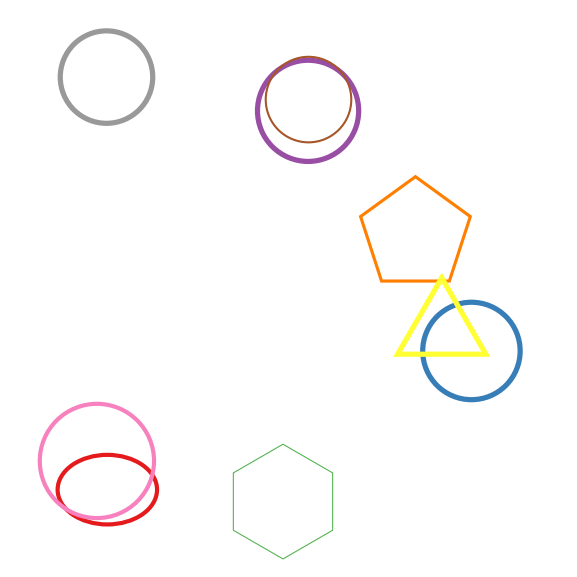[{"shape": "oval", "thickness": 2, "radius": 0.43, "center": [0.186, 0.151]}, {"shape": "circle", "thickness": 2.5, "radius": 0.42, "center": [0.816, 0.391]}, {"shape": "hexagon", "thickness": 0.5, "radius": 0.5, "center": [0.49, 0.131]}, {"shape": "circle", "thickness": 2.5, "radius": 0.44, "center": [0.533, 0.807]}, {"shape": "pentagon", "thickness": 1.5, "radius": 0.5, "center": [0.719, 0.593]}, {"shape": "triangle", "thickness": 2.5, "radius": 0.44, "center": [0.765, 0.43]}, {"shape": "circle", "thickness": 1, "radius": 0.37, "center": [0.534, 0.827]}, {"shape": "circle", "thickness": 2, "radius": 0.49, "center": [0.168, 0.201]}, {"shape": "circle", "thickness": 2.5, "radius": 0.4, "center": [0.184, 0.866]}]